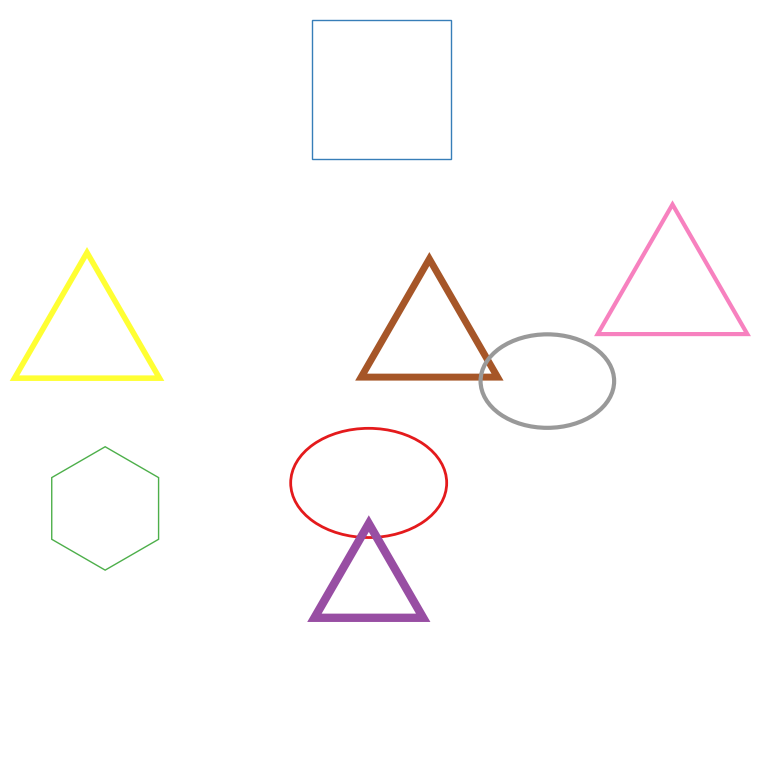[{"shape": "oval", "thickness": 1, "radius": 0.51, "center": [0.479, 0.373]}, {"shape": "square", "thickness": 0.5, "radius": 0.45, "center": [0.495, 0.884]}, {"shape": "hexagon", "thickness": 0.5, "radius": 0.4, "center": [0.137, 0.34]}, {"shape": "triangle", "thickness": 3, "radius": 0.41, "center": [0.479, 0.238]}, {"shape": "triangle", "thickness": 2, "radius": 0.54, "center": [0.113, 0.563]}, {"shape": "triangle", "thickness": 2.5, "radius": 0.51, "center": [0.558, 0.561]}, {"shape": "triangle", "thickness": 1.5, "radius": 0.56, "center": [0.873, 0.622]}, {"shape": "oval", "thickness": 1.5, "radius": 0.43, "center": [0.711, 0.505]}]